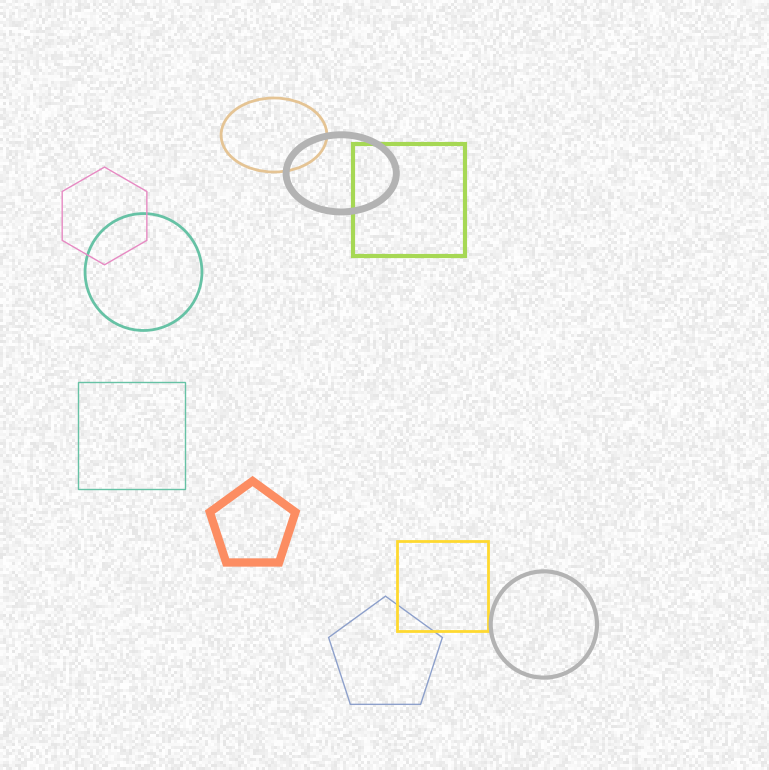[{"shape": "circle", "thickness": 1, "radius": 0.38, "center": [0.186, 0.647]}, {"shape": "square", "thickness": 0.5, "radius": 0.35, "center": [0.171, 0.434]}, {"shape": "pentagon", "thickness": 3, "radius": 0.29, "center": [0.328, 0.317]}, {"shape": "pentagon", "thickness": 0.5, "radius": 0.39, "center": [0.501, 0.148]}, {"shape": "hexagon", "thickness": 0.5, "radius": 0.32, "center": [0.136, 0.72]}, {"shape": "square", "thickness": 1.5, "radius": 0.36, "center": [0.531, 0.74]}, {"shape": "square", "thickness": 1, "radius": 0.29, "center": [0.574, 0.239]}, {"shape": "oval", "thickness": 1, "radius": 0.34, "center": [0.356, 0.825]}, {"shape": "oval", "thickness": 2.5, "radius": 0.36, "center": [0.443, 0.775]}, {"shape": "circle", "thickness": 1.5, "radius": 0.35, "center": [0.706, 0.189]}]